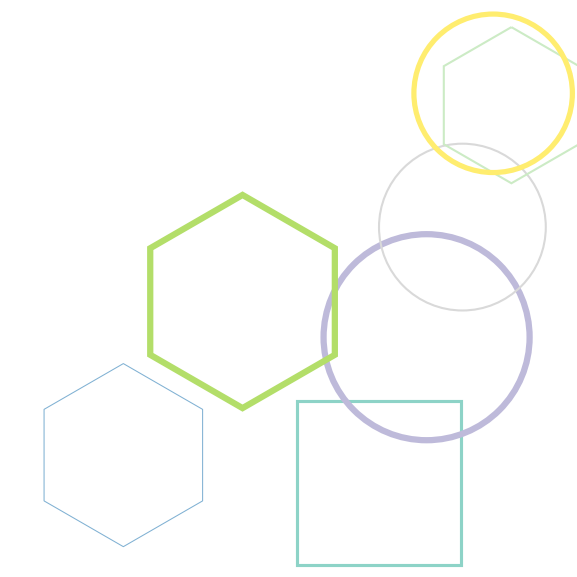[{"shape": "square", "thickness": 1.5, "radius": 0.71, "center": [0.657, 0.163]}, {"shape": "circle", "thickness": 3, "radius": 0.89, "center": [0.739, 0.415]}, {"shape": "hexagon", "thickness": 0.5, "radius": 0.79, "center": [0.214, 0.211]}, {"shape": "hexagon", "thickness": 3, "radius": 0.92, "center": [0.42, 0.477]}, {"shape": "circle", "thickness": 1, "radius": 0.72, "center": [0.801, 0.606]}, {"shape": "hexagon", "thickness": 1, "radius": 0.68, "center": [0.886, 0.817]}, {"shape": "circle", "thickness": 2.5, "radius": 0.69, "center": [0.854, 0.838]}]